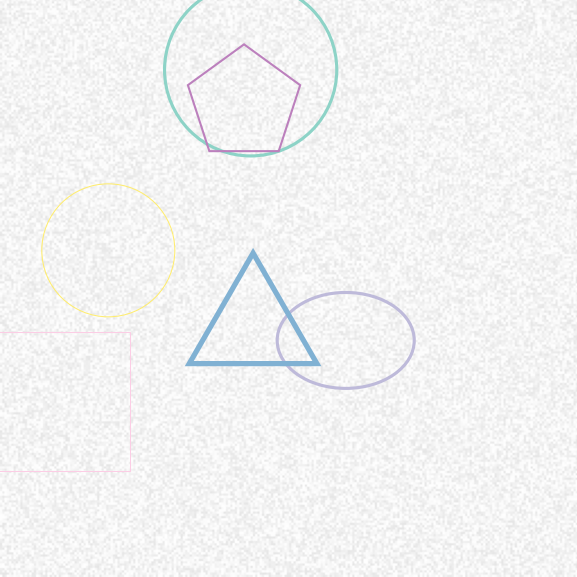[{"shape": "circle", "thickness": 1.5, "radius": 0.75, "center": [0.434, 0.878]}, {"shape": "oval", "thickness": 1.5, "radius": 0.59, "center": [0.599, 0.41]}, {"shape": "triangle", "thickness": 2.5, "radius": 0.64, "center": [0.438, 0.433]}, {"shape": "square", "thickness": 0.5, "radius": 0.6, "center": [0.105, 0.304]}, {"shape": "pentagon", "thickness": 1, "radius": 0.51, "center": [0.423, 0.82]}, {"shape": "circle", "thickness": 0.5, "radius": 0.58, "center": [0.188, 0.566]}]